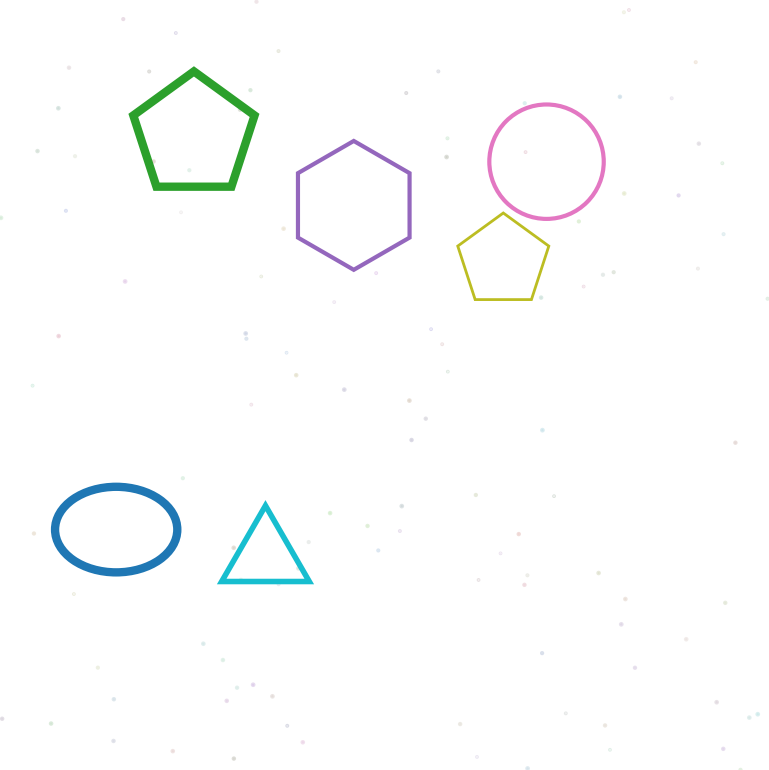[{"shape": "oval", "thickness": 3, "radius": 0.4, "center": [0.151, 0.312]}, {"shape": "pentagon", "thickness": 3, "radius": 0.41, "center": [0.252, 0.825]}, {"shape": "hexagon", "thickness": 1.5, "radius": 0.42, "center": [0.459, 0.733]}, {"shape": "circle", "thickness": 1.5, "radius": 0.37, "center": [0.71, 0.79]}, {"shape": "pentagon", "thickness": 1, "radius": 0.31, "center": [0.654, 0.661]}, {"shape": "triangle", "thickness": 2, "radius": 0.33, "center": [0.345, 0.278]}]